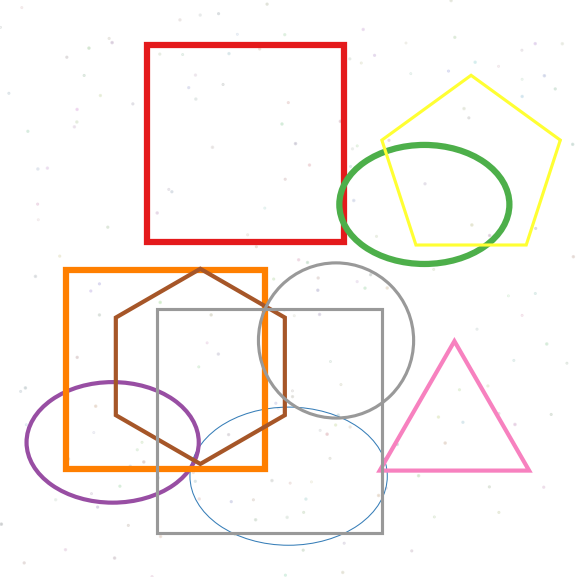[{"shape": "square", "thickness": 3, "radius": 0.85, "center": [0.425, 0.75]}, {"shape": "oval", "thickness": 0.5, "radius": 0.85, "center": [0.5, 0.175]}, {"shape": "oval", "thickness": 3, "radius": 0.74, "center": [0.735, 0.645]}, {"shape": "oval", "thickness": 2, "radius": 0.75, "center": [0.195, 0.233]}, {"shape": "square", "thickness": 3, "radius": 0.86, "center": [0.286, 0.359]}, {"shape": "pentagon", "thickness": 1.5, "radius": 0.81, "center": [0.816, 0.706]}, {"shape": "hexagon", "thickness": 2, "radius": 0.84, "center": [0.347, 0.365]}, {"shape": "triangle", "thickness": 2, "radius": 0.75, "center": [0.787, 0.259]}, {"shape": "circle", "thickness": 1.5, "radius": 0.67, "center": [0.582, 0.41]}, {"shape": "square", "thickness": 1.5, "radius": 0.97, "center": [0.467, 0.271]}]